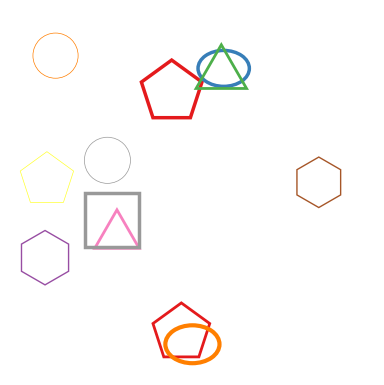[{"shape": "pentagon", "thickness": 2, "radius": 0.39, "center": [0.471, 0.136]}, {"shape": "pentagon", "thickness": 2.5, "radius": 0.41, "center": [0.446, 0.761]}, {"shape": "oval", "thickness": 2.5, "radius": 0.33, "center": [0.581, 0.822]}, {"shape": "triangle", "thickness": 2, "radius": 0.38, "center": [0.575, 0.808]}, {"shape": "hexagon", "thickness": 1, "radius": 0.35, "center": [0.117, 0.331]}, {"shape": "circle", "thickness": 0.5, "radius": 0.29, "center": [0.144, 0.855]}, {"shape": "oval", "thickness": 3, "radius": 0.35, "center": [0.5, 0.106]}, {"shape": "pentagon", "thickness": 0.5, "radius": 0.36, "center": [0.122, 0.533]}, {"shape": "hexagon", "thickness": 1, "radius": 0.33, "center": [0.828, 0.526]}, {"shape": "triangle", "thickness": 2, "radius": 0.33, "center": [0.304, 0.388]}, {"shape": "circle", "thickness": 0.5, "radius": 0.3, "center": [0.279, 0.584]}, {"shape": "square", "thickness": 2.5, "radius": 0.35, "center": [0.291, 0.429]}]